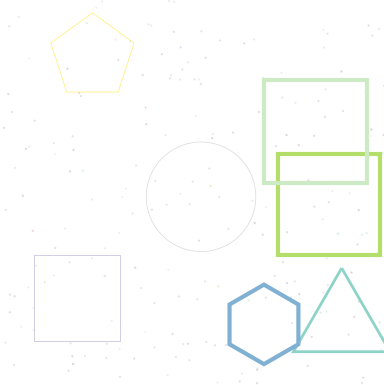[{"shape": "triangle", "thickness": 2, "radius": 0.72, "center": [0.888, 0.159]}, {"shape": "square", "thickness": 0.5, "radius": 0.56, "center": [0.2, 0.226]}, {"shape": "hexagon", "thickness": 3, "radius": 0.52, "center": [0.686, 0.157]}, {"shape": "square", "thickness": 3, "radius": 0.66, "center": [0.854, 0.469]}, {"shape": "circle", "thickness": 0.5, "radius": 0.71, "center": [0.522, 0.489]}, {"shape": "square", "thickness": 3, "radius": 0.67, "center": [0.82, 0.659]}, {"shape": "pentagon", "thickness": 0.5, "radius": 0.57, "center": [0.24, 0.853]}]